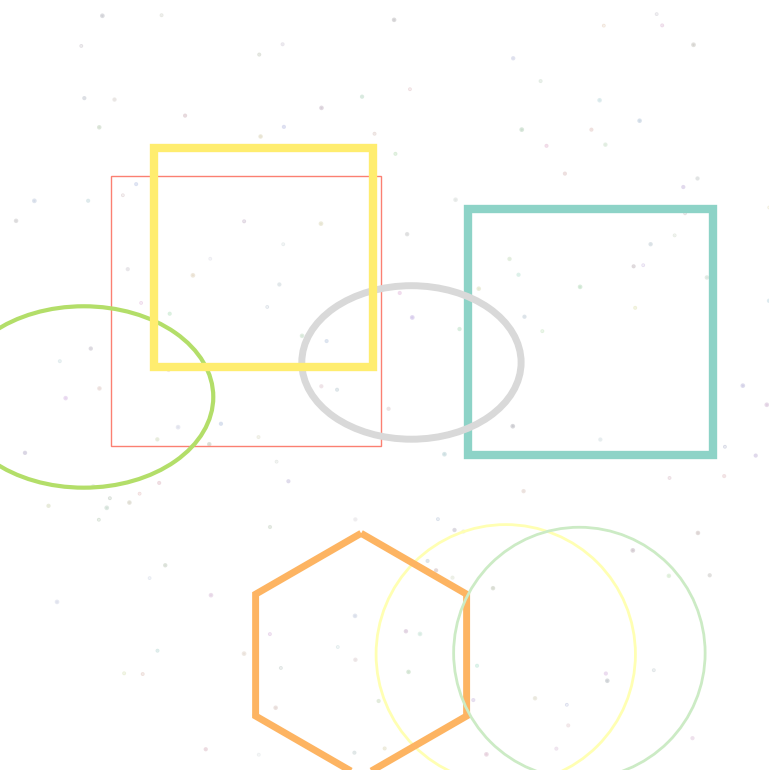[{"shape": "square", "thickness": 3, "radius": 0.8, "center": [0.767, 0.569]}, {"shape": "circle", "thickness": 1, "radius": 0.84, "center": [0.657, 0.15]}, {"shape": "square", "thickness": 0.5, "radius": 0.88, "center": [0.32, 0.596]}, {"shape": "hexagon", "thickness": 2.5, "radius": 0.79, "center": [0.469, 0.149]}, {"shape": "oval", "thickness": 1.5, "radius": 0.84, "center": [0.109, 0.484]}, {"shape": "oval", "thickness": 2.5, "radius": 0.71, "center": [0.534, 0.529]}, {"shape": "circle", "thickness": 1, "radius": 0.82, "center": [0.752, 0.152]}, {"shape": "square", "thickness": 3, "radius": 0.71, "center": [0.342, 0.666]}]